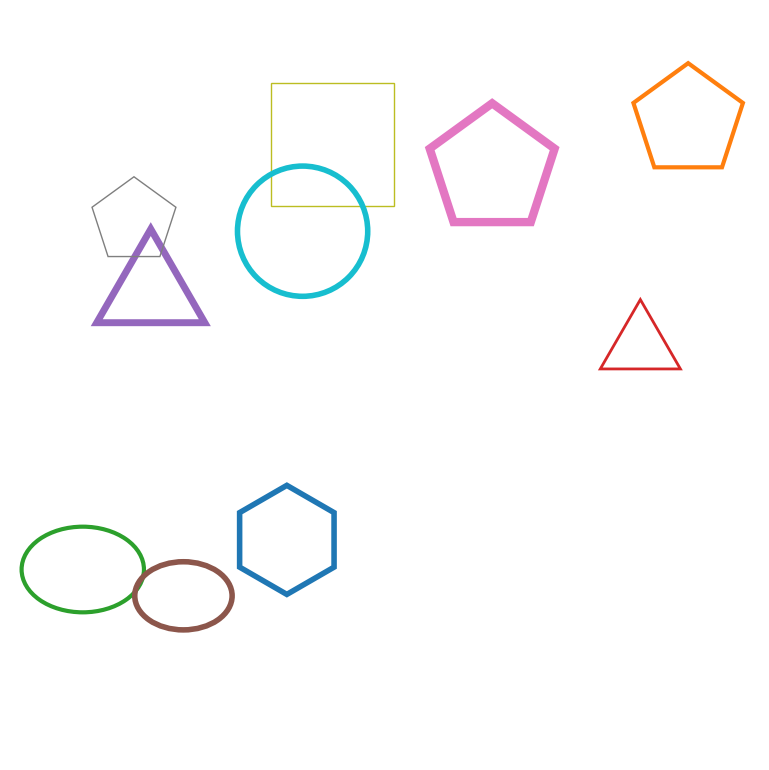[{"shape": "hexagon", "thickness": 2, "radius": 0.35, "center": [0.373, 0.299]}, {"shape": "pentagon", "thickness": 1.5, "radius": 0.37, "center": [0.894, 0.843]}, {"shape": "oval", "thickness": 1.5, "radius": 0.4, "center": [0.107, 0.26]}, {"shape": "triangle", "thickness": 1, "radius": 0.3, "center": [0.832, 0.551]}, {"shape": "triangle", "thickness": 2.5, "radius": 0.41, "center": [0.196, 0.621]}, {"shape": "oval", "thickness": 2, "radius": 0.32, "center": [0.238, 0.226]}, {"shape": "pentagon", "thickness": 3, "radius": 0.43, "center": [0.639, 0.781]}, {"shape": "pentagon", "thickness": 0.5, "radius": 0.29, "center": [0.174, 0.713]}, {"shape": "square", "thickness": 0.5, "radius": 0.4, "center": [0.432, 0.812]}, {"shape": "circle", "thickness": 2, "radius": 0.42, "center": [0.393, 0.7]}]